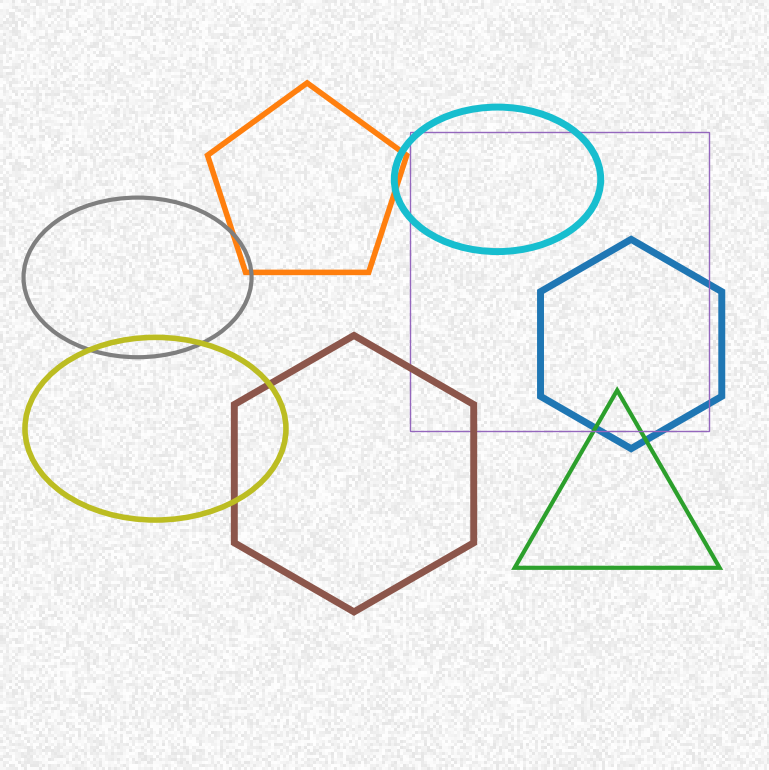[{"shape": "hexagon", "thickness": 2.5, "radius": 0.68, "center": [0.82, 0.553]}, {"shape": "pentagon", "thickness": 2, "radius": 0.68, "center": [0.399, 0.756]}, {"shape": "triangle", "thickness": 1.5, "radius": 0.77, "center": [0.802, 0.339]}, {"shape": "square", "thickness": 0.5, "radius": 0.97, "center": [0.727, 0.635]}, {"shape": "hexagon", "thickness": 2.5, "radius": 0.9, "center": [0.46, 0.385]}, {"shape": "oval", "thickness": 1.5, "radius": 0.74, "center": [0.179, 0.64]}, {"shape": "oval", "thickness": 2, "radius": 0.85, "center": [0.202, 0.443]}, {"shape": "oval", "thickness": 2.5, "radius": 0.67, "center": [0.646, 0.767]}]